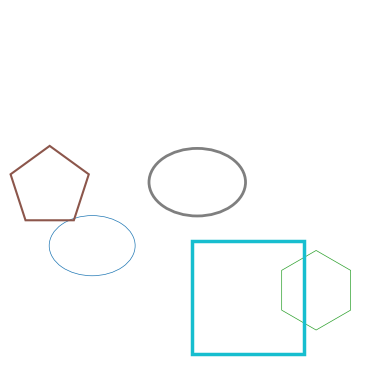[{"shape": "oval", "thickness": 0.5, "radius": 0.56, "center": [0.239, 0.362]}, {"shape": "hexagon", "thickness": 0.5, "radius": 0.52, "center": [0.821, 0.246]}, {"shape": "pentagon", "thickness": 1.5, "radius": 0.53, "center": [0.129, 0.514]}, {"shape": "oval", "thickness": 2, "radius": 0.63, "center": [0.512, 0.527]}, {"shape": "square", "thickness": 2.5, "radius": 0.73, "center": [0.644, 0.227]}]